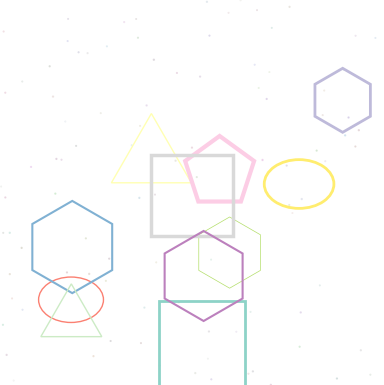[{"shape": "square", "thickness": 2, "radius": 0.55, "center": [0.525, 0.109]}, {"shape": "triangle", "thickness": 1, "radius": 0.6, "center": [0.393, 0.585]}, {"shape": "hexagon", "thickness": 2, "radius": 0.42, "center": [0.89, 0.739]}, {"shape": "oval", "thickness": 1, "radius": 0.42, "center": [0.184, 0.221]}, {"shape": "hexagon", "thickness": 1.5, "radius": 0.6, "center": [0.188, 0.358]}, {"shape": "hexagon", "thickness": 0.5, "radius": 0.46, "center": [0.596, 0.344]}, {"shape": "pentagon", "thickness": 3, "radius": 0.47, "center": [0.57, 0.553]}, {"shape": "square", "thickness": 2.5, "radius": 0.53, "center": [0.498, 0.492]}, {"shape": "hexagon", "thickness": 1.5, "radius": 0.58, "center": [0.529, 0.283]}, {"shape": "triangle", "thickness": 1, "radius": 0.46, "center": [0.185, 0.171]}, {"shape": "oval", "thickness": 2, "radius": 0.45, "center": [0.777, 0.522]}]